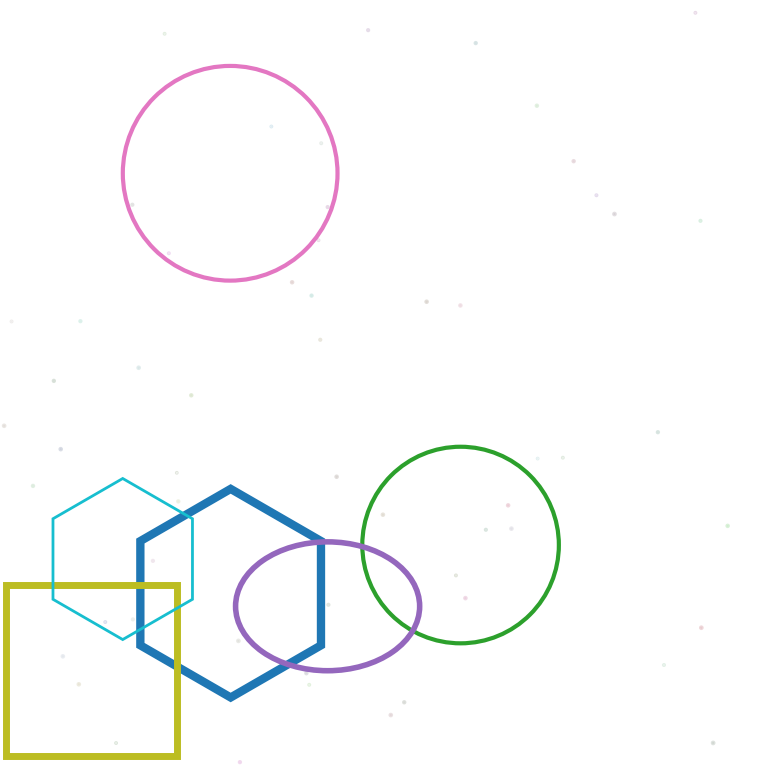[{"shape": "hexagon", "thickness": 3, "radius": 0.68, "center": [0.3, 0.23]}, {"shape": "circle", "thickness": 1.5, "radius": 0.64, "center": [0.598, 0.292]}, {"shape": "oval", "thickness": 2, "radius": 0.6, "center": [0.425, 0.213]}, {"shape": "circle", "thickness": 1.5, "radius": 0.7, "center": [0.299, 0.775]}, {"shape": "square", "thickness": 2.5, "radius": 0.55, "center": [0.119, 0.13]}, {"shape": "hexagon", "thickness": 1, "radius": 0.52, "center": [0.159, 0.274]}]